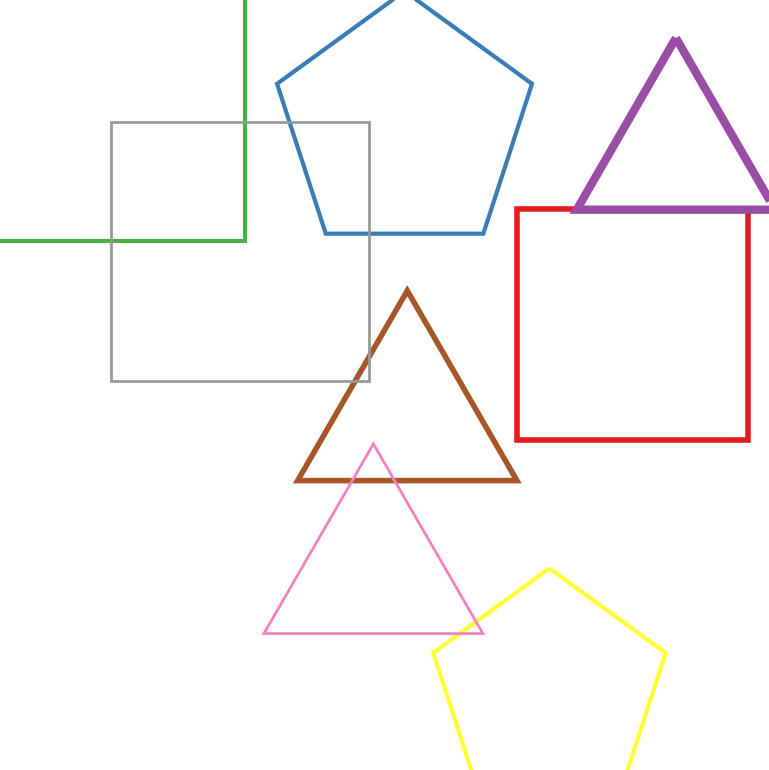[{"shape": "square", "thickness": 2, "radius": 0.75, "center": [0.822, 0.578]}, {"shape": "pentagon", "thickness": 1.5, "radius": 0.87, "center": [0.525, 0.837]}, {"shape": "square", "thickness": 1.5, "radius": 0.92, "center": [0.133, 0.872]}, {"shape": "triangle", "thickness": 3, "radius": 0.74, "center": [0.878, 0.802]}, {"shape": "pentagon", "thickness": 1.5, "radius": 0.79, "center": [0.714, 0.103]}, {"shape": "triangle", "thickness": 2, "radius": 0.82, "center": [0.529, 0.458]}, {"shape": "triangle", "thickness": 1, "radius": 0.82, "center": [0.485, 0.259]}, {"shape": "square", "thickness": 1, "radius": 0.84, "center": [0.312, 0.673]}]